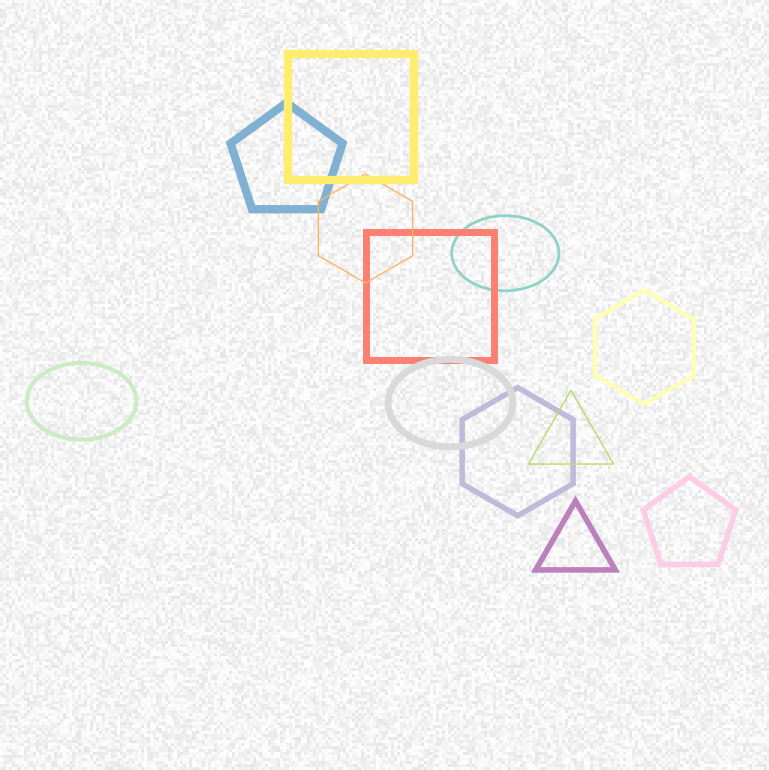[{"shape": "oval", "thickness": 1, "radius": 0.35, "center": [0.656, 0.671]}, {"shape": "hexagon", "thickness": 1.5, "radius": 0.37, "center": [0.837, 0.549]}, {"shape": "hexagon", "thickness": 2, "radius": 0.42, "center": [0.672, 0.413]}, {"shape": "square", "thickness": 2.5, "radius": 0.42, "center": [0.558, 0.615]}, {"shape": "pentagon", "thickness": 3, "radius": 0.38, "center": [0.372, 0.79]}, {"shape": "hexagon", "thickness": 0.5, "radius": 0.35, "center": [0.475, 0.703]}, {"shape": "triangle", "thickness": 0.5, "radius": 0.32, "center": [0.741, 0.429]}, {"shape": "pentagon", "thickness": 2, "radius": 0.32, "center": [0.895, 0.318]}, {"shape": "oval", "thickness": 2.5, "radius": 0.41, "center": [0.585, 0.476]}, {"shape": "triangle", "thickness": 2, "radius": 0.3, "center": [0.747, 0.29]}, {"shape": "oval", "thickness": 1.5, "radius": 0.36, "center": [0.106, 0.479]}, {"shape": "square", "thickness": 3, "radius": 0.41, "center": [0.456, 0.848]}]